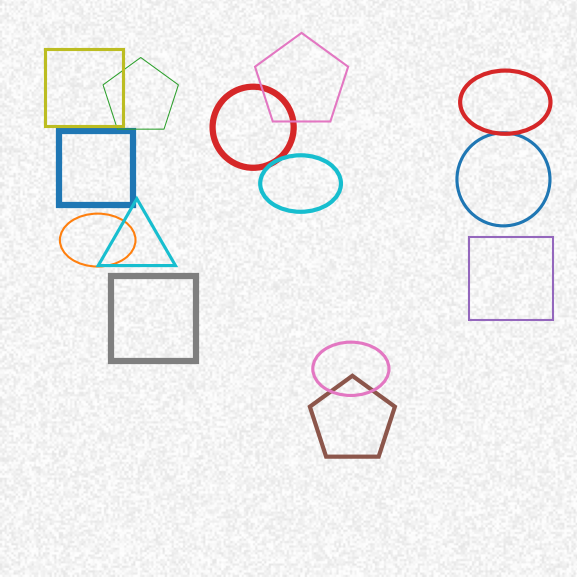[{"shape": "circle", "thickness": 1.5, "radius": 0.4, "center": [0.872, 0.689]}, {"shape": "square", "thickness": 3, "radius": 0.32, "center": [0.166, 0.708]}, {"shape": "oval", "thickness": 1, "radius": 0.33, "center": [0.169, 0.583]}, {"shape": "pentagon", "thickness": 0.5, "radius": 0.34, "center": [0.244, 0.831]}, {"shape": "oval", "thickness": 2, "radius": 0.39, "center": [0.875, 0.822]}, {"shape": "circle", "thickness": 3, "radius": 0.35, "center": [0.438, 0.779]}, {"shape": "square", "thickness": 1, "radius": 0.36, "center": [0.884, 0.517]}, {"shape": "pentagon", "thickness": 2, "radius": 0.39, "center": [0.61, 0.271]}, {"shape": "oval", "thickness": 1.5, "radius": 0.33, "center": [0.608, 0.361]}, {"shape": "pentagon", "thickness": 1, "radius": 0.42, "center": [0.522, 0.857]}, {"shape": "square", "thickness": 3, "radius": 0.37, "center": [0.266, 0.448]}, {"shape": "square", "thickness": 1.5, "radius": 0.34, "center": [0.146, 0.848]}, {"shape": "oval", "thickness": 2, "radius": 0.35, "center": [0.52, 0.681]}, {"shape": "triangle", "thickness": 1.5, "radius": 0.39, "center": [0.237, 0.578]}]